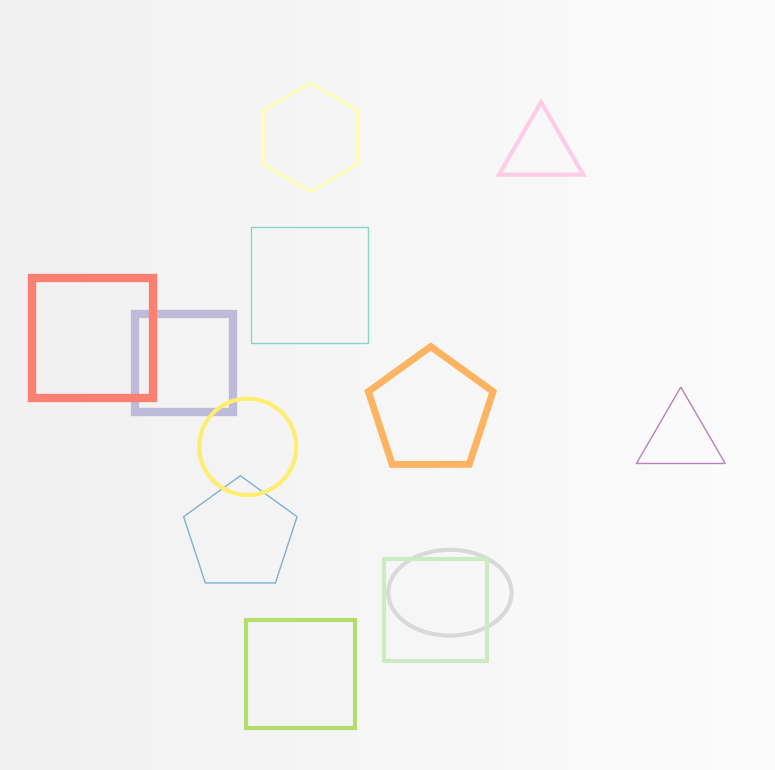[{"shape": "square", "thickness": 0.5, "radius": 0.38, "center": [0.399, 0.63]}, {"shape": "hexagon", "thickness": 1, "radius": 0.35, "center": [0.4, 0.822]}, {"shape": "square", "thickness": 3, "radius": 0.32, "center": [0.238, 0.529]}, {"shape": "square", "thickness": 3, "radius": 0.39, "center": [0.12, 0.561]}, {"shape": "pentagon", "thickness": 0.5, "radius": 0.38, "center": [0.31, 0.305]}, {"shape": "pentagon", "thickness": 2.5, "radius": 0.42, "center": [0.556, 0.465]}, {"shape": "square", "thickness": 1.5, "radius": 0.35, "center": [0.388, 0.125]}, {"shape": "triangle", "thickness": 1.5, "radius": 0.31, "center": [0.698, 0.805]}, {"shape": "oval", "thickness": 1.5, "radius": 0.4, "center": [0.581, 0.23]}, {"shape": "triangle", "thickness": 0.5, "radius": 0.33, "center": [0.878, 0.431]}, {"shape": "square", "thickness": 1.5, "radius": 0.33, "center": [0.562, 0.208]}, {"shape": "circle", "thickness": 1.5, "radius": 0.31, "center": [0.32, 0.42]}]